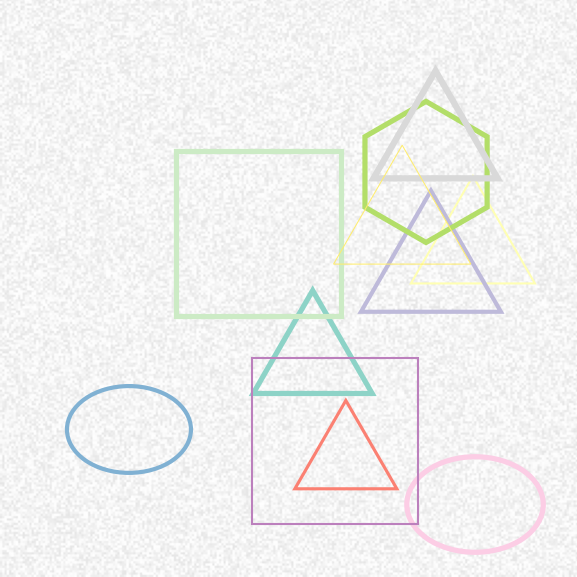[{"shape": "triangle", "thickness": 2.5, "radius": 0.59, "center": [0.541, 0.377]}, {"shape": "triangle", "thickness": 1, "radius": 0.62, "center": [0.819, 0.57]}, {"shape": "triangle", "thickness": 2, "radius": 0.7, "center": [0.746, 0.529]}, {"shape": "triangle", "thickness": 1.5, "radius": 0.51, "center": [0.599, 0.204]}, {"shape": "oval", "thickness": 2, "radius": 0.54, "center": [0.223, 0.255]}, {"shape": "hexagon", "thickness": 2.5, "radius": 0.61, "center": [0.738, 0.701]}, {"shape": "oval", "thickness": 2.5, "radius": 0.59, "center": [0.823, 0.126]}, {"shape": "triangle", "thickness": 3, "radius": 0.62, "center": [0.754, 0.752]}, {"shape": "square", "thickness": 1, "radius": 0.72, "center": [0.581, 0.235]}, {"shape": "square", "thickness": 2.5, "radius": 0.72, "center": [0.448, 0.595]}, {"shape": "triangle", "thickness": 0.5, "radius": 0.69, "center": [0.696, 0.61]}]